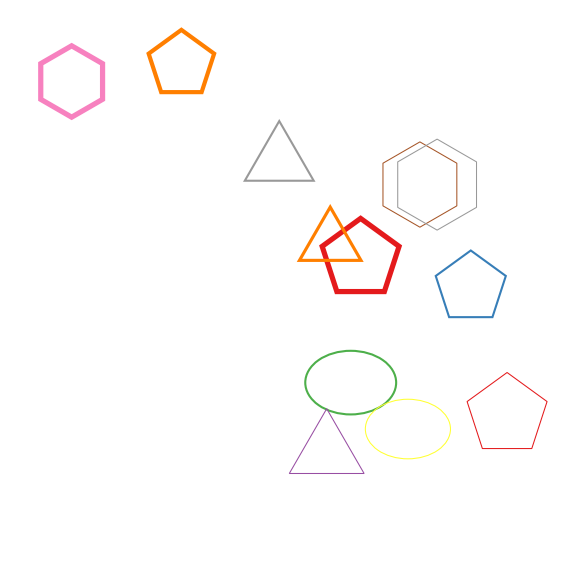[{"shape": "pentagon", "thickness": 2.5, "radius": 0.35, "center": [0.624, 0.551]}, {"shape": "pentagon", "thickness": 0.5, "radius": 0.36, "center": [0.878, 0.281]}, {"shape": "pentagon", "thickness": 1, "radius": 0.32, "center": [0.815, 0.502]}, {"shape": "oval", "thickness": 1, "radius": 0.39, "center": [0.607, 0.337]}, {"shape": "triangle", "thickness": 0.5, "radius": 0.37, "center": [0.566, 0.217]}, {"shape": "pentagon", "thickness": 2, "radius": 0.3, "center": [0.314, 0.888]}, {"shape": "triangle", "thickness": 1.5, "radius": 0.31, "center": [0.572, 0.579]}, {"shape": "oval", "thickness": 0.5, "radius": 0.37, "center": [0.706, 0.256]}, {"shape": "hexagon", "thickness": 0.5, "radius": 0.37, "center": [0.727, 0.68]}, {"shape": "hexagon", "thickness": 2.5, "radius": 0.31, "center": [0.124, 0.858]}, {"shape": "hexagon", "thickness": 0.5, "radius": 0.39, "center": [0.757, 0.679]}, {"shape": "triangle", "thickness": 1, "radius": 0.34, "center": [0.484, 0.721]}]